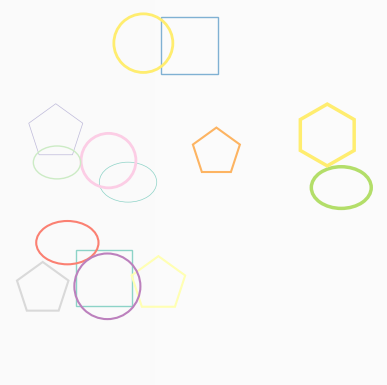[{"shape": "square", "thickness": 1, "radius": 0.36, "center": [0.268, 0.277]}, {"shape": "oval", "thickness": 0.5, "radius": 0.37, "center": [0.33, 0.527]}, {"shape": "pentagon", "thickness": 1.5, "radius": 0.36, "center": [0.409, 0.262]}, {"shape": "pentagon", "thickness": 0.5, "radius": 0.37, "center": [0.144, 0.657]}, {"shape": "oval", "thickness": 1.5, "radius": 0.4, "center": [0.174, 0.37]}, {"shape": "square", "thickness": 1, "radius": 0.37, "center": [0.488, 0.882]}, {"shape": "pentagon", "thickness": 1.5, "radius": 0.32, "center": [0.558, 0.605]}, {"shape": "oval", "thickness": 2.5, "radius": 0.39, "center": [0.881, 0.513]}, {"shape": "circle", "thickness": 2, "radius": 0.35, "center": [0.28, 0.583]}, {"shape": "pentagon", "thickness": 1.5, "radius": 0.35, "center": [0.11, 0.25]}, {"shape": "circle", "thickness": 1.5, "radius": 0.43, "center": [0.277, 0.256]}, {"shape": "oval", "thickness": 1, "radius": 0.31, "center": [0.147, 0.578]}, {"shape": "circle", "thickness": 2, "radius": 0.38, "center": [0.37, 0.888]}, {"shape": "hexagon", "thickness": 2.5, "radius": 0.4, "center": [0.845, 0.649]}]